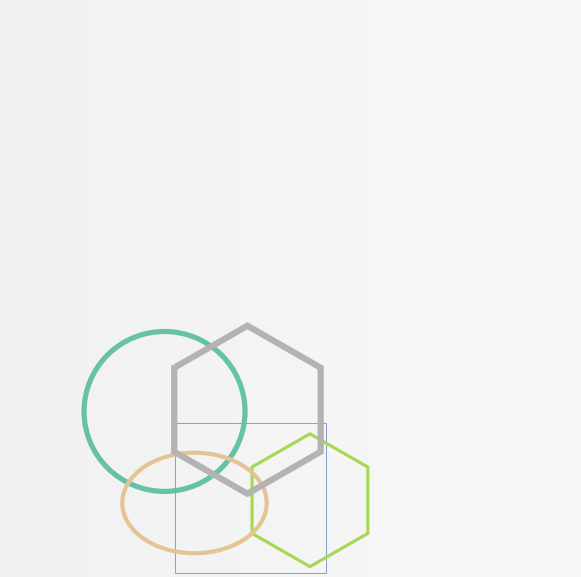[{"shape": "circle", "thickness": 2.5, "radius": 0.69, "center": [0.283, 0.287]}, {"shape": "square", "thickness": 0.5, "radius": 0.65, "center": [0.431, 0.137]}, {"shape": "hexagon", "thickness": 1.5, "radius": 0.57, "center": [0.533, 0.133]}, {"shape": "oval", "thickness": 2, "radius": 0.62, "center": [0.335, 0.128]}, {"shape": "hexagon", "thickness": 3, "radius": 0.73, "center": [0.426, 0.29]}]